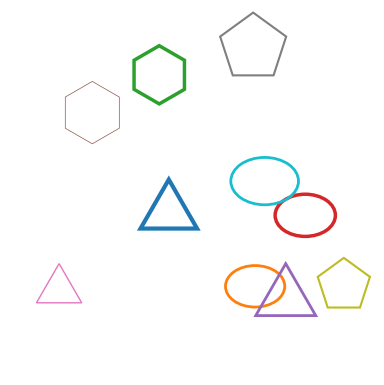[{"shape": "triangle", "thickness": 3, "radius": 0.42, "center": [0.438, 0.449]}, {"shape": "oval", "thickness": 2, "radius": 0.38, "center": [0.663, 0.256]}, {"shape": "hexagon", "thickness": 2.5, "radius": 0.38, "center": [0.414, 0.806]}, {"shape": "oval", "thickness": 2.5, "radius": 0.39, "center": [0.793, 0.441]}, {"shape": "triangle", "thickness": 2, "radius": 0.45, "center": [0.742, 0.225]}, {"shape": "hexagon", "thickness": 0.5, "radius": 0.41, "center": [0.24, 0.707]}, {"shape": "triangle", "thickness": 1, "radius": 0.34, "center": [0.153, 0.247]}, {"shape": "pentagon", "thickness": 1.5, "radius": 0.45, "center": [0.658, 0.877]}, {"shape": "pentagon", "thickness": 1.5, "radius": 0.36, "center": [0.893, 0.259]}, {"shape": "oval", "thickness": 2, "radius": 0.44, "center": [0.687, 0.53]}]